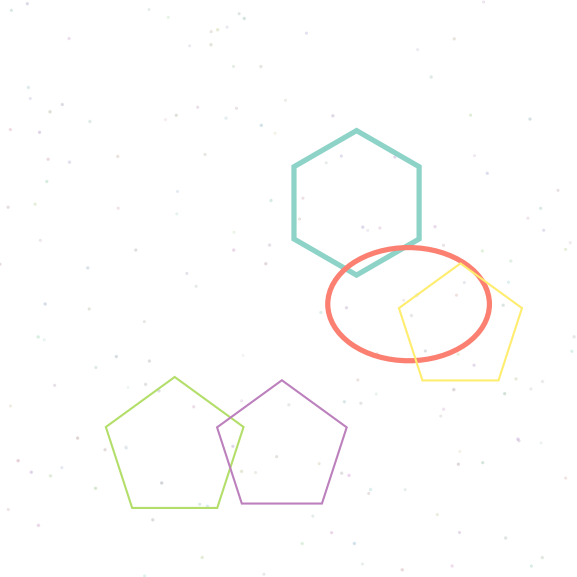[{"shape": "hexagon", "thickness": 2.5, "radius": 0.63, "center": [0.617, 0.648]}, {"shape": "oval", "thickness": 2.5, "radius": 0.7, "center": [0.708, 0.472]}, {"shape": "pentagon", "thickness": 1, "radius": 0.63, "center": [0.303, 0.221]}, {"shape": "pentagon", "thickness": 1, "radius": 0.59, "center": [0.488, 0.223]}, {"shape": "pentagon", "thickness": 1, "radius": 0.56, "center": [0.797, 0.431]}]